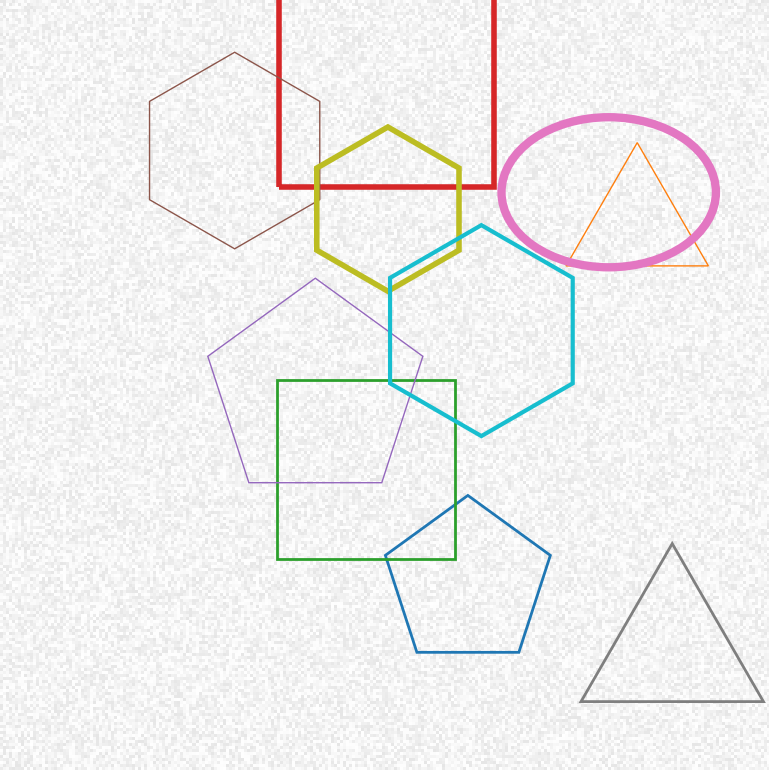[{"shape": "pentagon", "thickness": 1, "radius": 0.56, "center": [0.608, 0.244]}, {"shape": "triangle", "thickness": 0.5, "radius": 0.53, "center": [0.828, 0.708]}, {"shape": "square", "thickness": 1, "radius": 0.58, "center": [0.475, 0.391]}, {"shape": "square", "thickness": 2, "radius": 0.7, "center": [0.502, 0.896]}, {"shape": "pentagon", "thickness": 0.5, "radius": 0.73, "center": [0.409, 0.492]}, {"shape": "hexagon", "thickness": 0.5, "radius": 0.64, "center": [0.305, 0.805]}, {"shape": "oval", "thickness": 3, "radius": 0.7, "center": [0.791, 0.75]}, {"shape": "triangle", "thickness": 1, "radius": 0.68, "center": [0.873, 0.157]}, {"shape": "hexagon", "thickness": 2, "radius": 0.53, "center": [0.504, 0.728]}, {"shape": "hexagon", "thickness": 1.5, "radius": 0.68, "center": [0.625, 0.571]}]